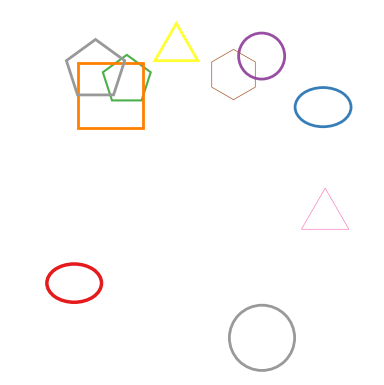[{"shape": "oval", "thickness": 2.5, "radius": 0.35, "center": [0.193, 0.265]}, {"shape": "oval", "thickness": 2, "radius": 0.36, "center": [0.839, 0.722]}, {"shape": "pentagon", "thickness": 1.5, "radius": 0.33, "center": [0.329, 0.792]}, {"shape": "circle", "thickness": 2, "radius": 0.3, "center": [0.68, 0.854]}, {"shape": "square", "thickness": 2, "radius": 0.42, "center": [0.286, 0.751]}, {"shape": "triangle", "thickness": 2, "radius": 0.32, "center": [0.458, 0.875]}, {"shape": "hexagon", "thickness": 0.5, "radius": 0.33, "center": [0.607, 0.806]}, {"shape": "triangle", "thickness": 0.5, "radius": 0.36, "center": [0.845, 0.44]}, {"shape": "pentagon", "thickness": 2, "radius": 0.4, "center": [0.248, 0.818]}, {"shape": "circle", "thickness": 2, "radius": 0.42, "center": [0.681, 0.123]}]